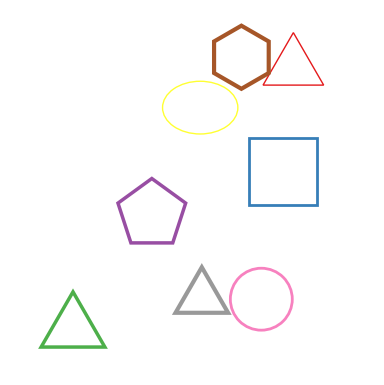[{"shape": "triangle", "thickness": 1, "radius": 0.45, "center": [0.762, 0.824]}, {"shape": "square", "thickness": 2, "radius": 0.44, "center": [0.736, 0.555]}, {"shape": "triangle", "thickness": 2.5, "radius": 0.48, "center": [0.19, 0.146]}, {"shape": "pentagon", "thickness": 2.5, "radius": 0.46, "center": [0.394, 0.444]}, {"shape": "oval", "thickness": 1, "radius": 0.49, "center": [0.52, 0.72]}, {"shape": "hexagon", "thickness": 3, "radius": 0.41, "center": [0.627, 0.851]}, {"shape": "circle", "thickness": 2, "radius": 0.4, "center": [0.679, 0.223]}, {"shape": "triangle", "thickness": 3, "radius": 0.39, "center": [0.524, 0.227]}]